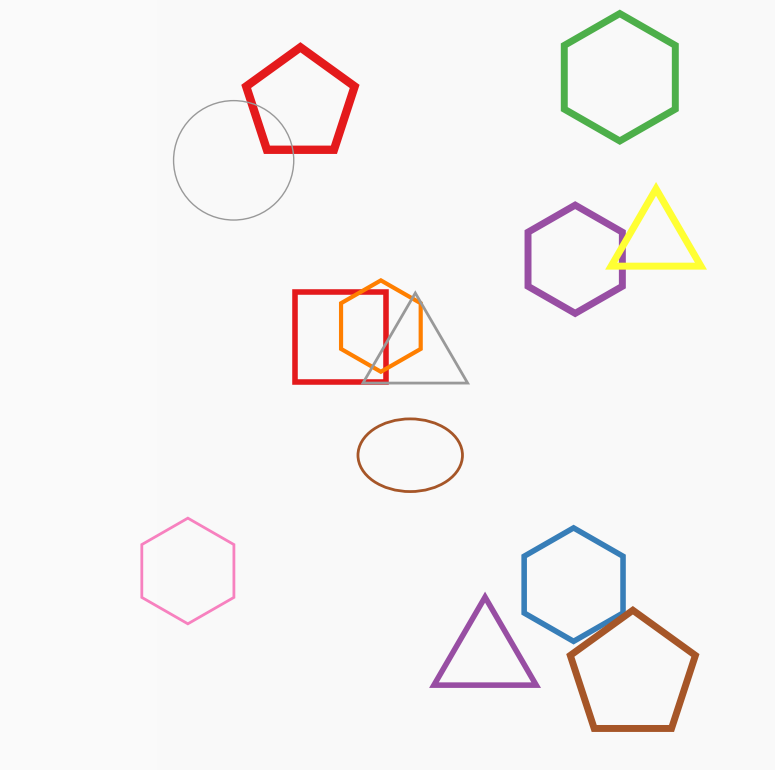[{"shape": "square", "thickness": 2, "radius": 0.29, "center": [0.44, 0.563]}, {"shape": "pentagon", "thickness": 3, "radius": 0.37, "center": [0.388, 0.865]}, {"shape": "hexagon", "thickness": 2, "radius": 0.37, "center": [0.74, 0.241]}, {"shape": "hexagon", "thickness": 2.5, "radius": 0.41, "center": [0.8, 0.9]}, {"shape": "hexagon", "thickness": 2.5, "radius": 0.35, "center": [0.742, 0.663]}, {"shape": "triangle", "thickness": 2, "radius": 0.38, "center": [0.626, 0.148]}, {"shape": "hexagon", "thickness": 1.5, "radius": 0.3, "center": [0.491, 0.577]}, {"shape": "triangle", "thickness": 2.5, "radius": 0.33, "center": [0.847, 0.688]}, {"shape": "oval", "thickness": 1, "radius": 0.34, "center": [0.529, 0.409]}, {"shape": "pentagon", "thickness": 2.5, "radius": 0.42, "center": [0.817, 0.123]}, {"shape": "hexagon", "thickness": 1, "radius": 0.34, "center": [0.242, 0.258]}, {"shape": "triangle", "thickness": 1, "radius": 0.39, "center": [0.536, 0.541]}, {"shape": "circle", "thickness": 0.5, "radius": 0.39, "center": [0.302, 0.792]}]